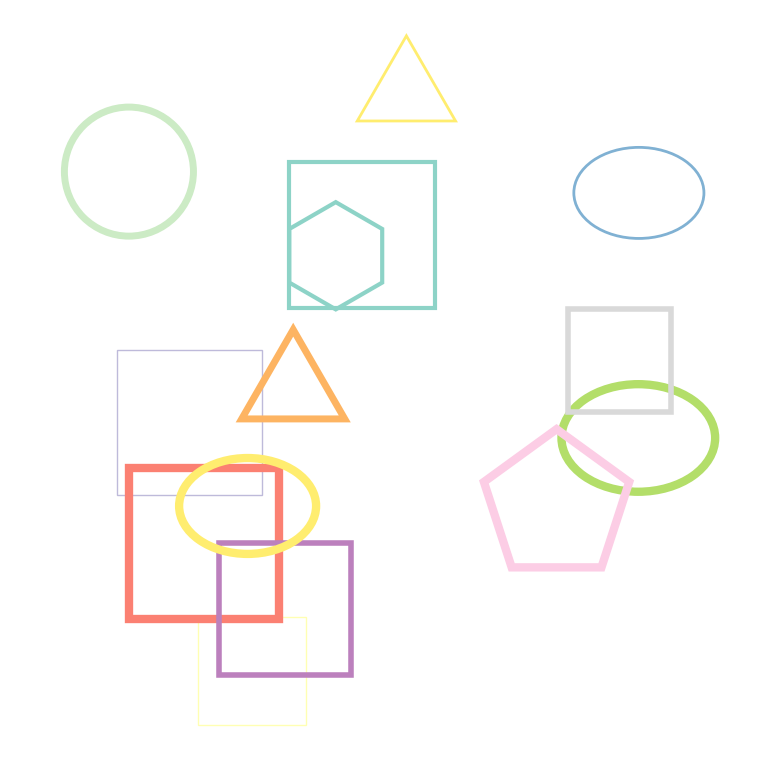[{"shape": "square", "thickness": 1.5, "radius": 0.47, "center": [0.471, 0.695]}, {"shape": "hexagon", "thickness": 1.5, "radius": 0.35, "center": [0.436, 0.668]}, {"shape": "square", "thickness": 0.5, "radius": 0.35, "center": [0.327, 0.129]}, {"shape": "square", "thickness": 0.5, "radius": 0.47, "center": [0.246, 0.451]}, {"shape": "square", "thickness": 3, "radius": 0.49, "center": [0.265, 0.294]}, {"shape": "oval", "thickness": 1, "radius": 0.42, "center": [0.83, 0.749]}, {"shape": "triangle", "thickness": 2.5, "radius": 0.39, "center": [0.381, 0.495]}, {"shape": "oval", "thickness": 3, "radius": 0.5, "center": [0.829, 0.431]}, {"shape": "pentagon", "thickness": 3, "radius": 0.5, "center": [0.723, 0.343]}, {"shape": "square", "thickness": 2, "radius": 0.33, "center": [0.804, 0.532]}, {"shape": "square", "thickness": 2, "radius": 0.43, "center": [0.37, 0.209]}, {"shape": "circle", "thickness": 2.5, "radius": 0.42, "center": [0.167, 0.777]}, {"shape": "triangle", "thickness": 1, "radius": 0.37, "center": [0.528, 0.88]}, {"shape": "oval", "thickness": 3, "radius": 0.44, "center": [0.322, 0.343]}]